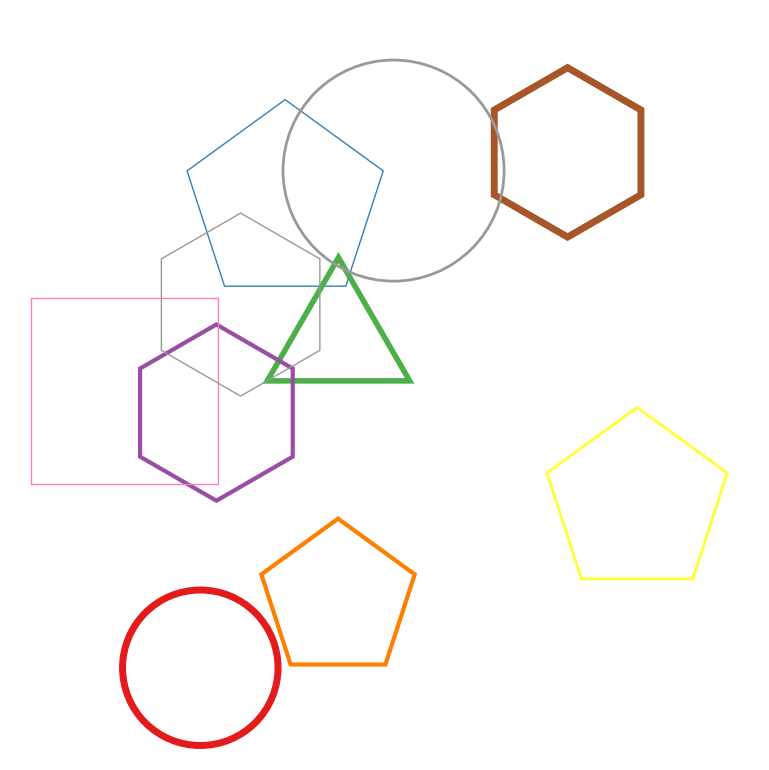[{"shape": "circle", "thickness": 2.5, "radius": 0.5, "center": [0.26, 0.133]}, {"shape": "pentagon", "thickness": 0.5, "radius": 0.67, "center": [0.37, 0.737]}, {"shape": "triangle", "thickness": 2, "radius": 0.53, "center": [0.44, 0.559]}, {"shape": "hexagon", "thickness": 1.5, "radius": 0.57, "center": [0.281, 0.464]}, {"shape": "pentagon", "thickness": 1.5, "radius": 0.52, "center": [0.439, 0.222]}, {"shape": "pentagon", "thickness": 1, "radius": 0.62, "center": [0.827, 0.348]}, {"shape": "hexagon", "thickness": 2.5, "radius": 0.55, "center": [0.737, 0.802]}, {"shape": "square", "thickness": 0.5, "radius": 0.6, "center": [0.162, 0.492]}, {"shape": "hexagon", "thickness": 0.5, "radius": 0.59, "center": [0.312, 0.604]}, {"shape": "circle", "thickness": 1, "radius": 0.72, "center": [0.511, 0.778]}]